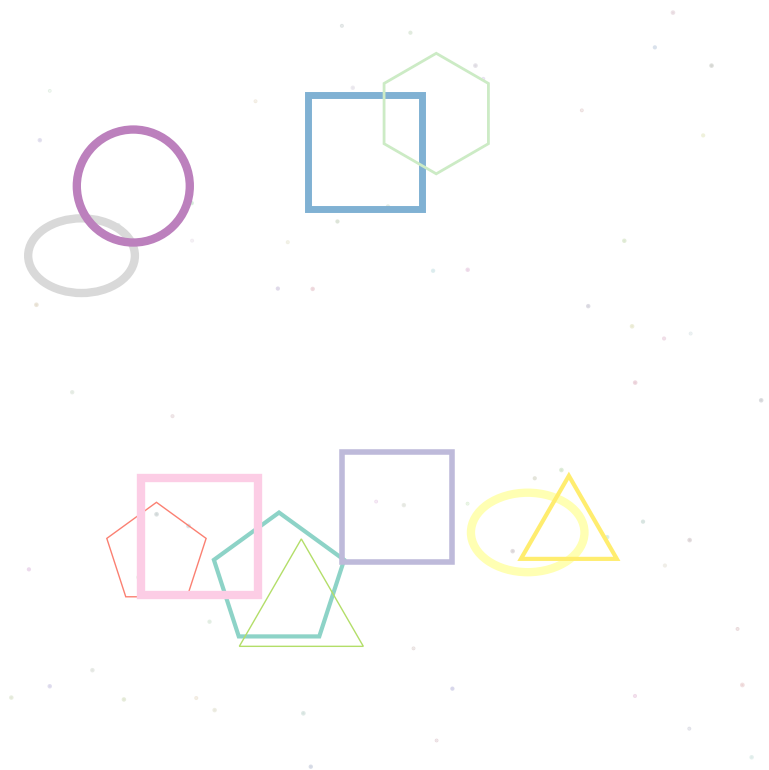[{"shape": "pentagon", "thickness": 1.5, "radius": 0.44, "center": [0.362, 0.245]}, {"shape": "oval", "thickness": 3, "radius": 0.37, "center": [0.685, 0.309]}, {"shape": "square", "thickness": 2, "radius": 0.36, "center": [0.515, 0.341]}, {"shape": "pentagon", "thickness": 0.5, "radius": 0.34, "center": [0.203, 0.28]}, {"shape": "square", "thickness": 2.5, "radius": 0.37, "center": [0.474, 0.802]}, {"shape": "triangle", "thickness": 0.5, "radius": 0.46, "center": [0.391, 0.207]}, {"shape": "square", "thickness": 3, "radius": 0.38, "center": [0.259, 0.303]}, {"shape": "oval", "thickness": 3, "radius": 0.35, "center": [0.106, 0.668]}, {"shape": "circle", "thickness": 3, "radius": 0.37, "center": [0.173, 0.758]}, {"shape": "hexagon", "thickness": 1, "radius": 0.39, "center": [0.567, 0.853]}, {"shape": "triangle", "thickness": 1.5, "radius": 0.36, "center": [0.739, 0.31]}]